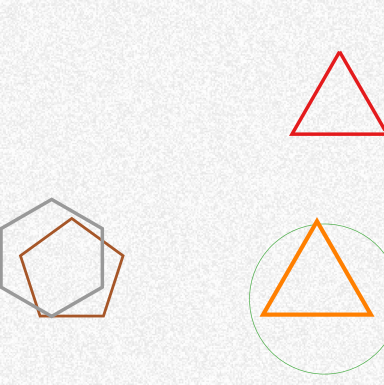[{"shape": "triangle", "thickness": 2.5, "radius": 0.71, "center": [0.882, 0.723]}, {"shape": "circle", "thickness": 0.5, "radius": 0.97, "center": [0.843, 0.223]}, {"shape": "triangle", "thickness": 3, "radius": 0.81, "center": [0.823, 0.264]}, {"shape": "pentagon", "thickness": 2, "radius": 0.7, "center": [0.186, 0.292]}, {"shape": "hexagon", "thickness": 2.5, "radius": 0.76, "center": [0.134, 0.33]}]